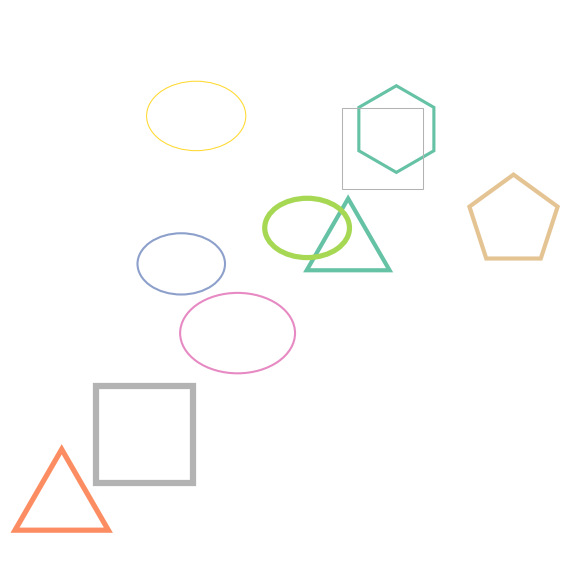[{"shape": "hexagon", "thickness": 1.5, "radius": 0.38, "center": [0.686, 0.776]}, {"shape": "triangle", "thickness": 2, "radius": 0.41, "center": [0.603, 0.573]}, {"shape": "triangle", "thickness": 2.5, "radius": 0.47, "center": [0.107, 0.128]}, {"shape": "oval", "thickness": 1, "radius": 0.38, "center": [0.314, 0.542]}, {"shape": "oval", "thickness": 1, "radius": 0.5, "center": [0.411, 0.422]}, {"shape": "oval", "thickness": 2.5, "radius": 0.37, "center": [0.532, 0.604]}, {"shape": "oval", "thickness": 0.5, "radius": 0.43, "center": [0.34, 0.798]}, {"shape": "pentagon", "thickness": 2, "radius": 0.4, "center": [0.889, 0.616]}, {"shape": "square", "thickness": 0.5, "radius": 0.35, "center": [0.663, 0.742]}, {"shape": "square", "thickness": 3, "radius": 0.42, "center": [0.25, 0.247]}]